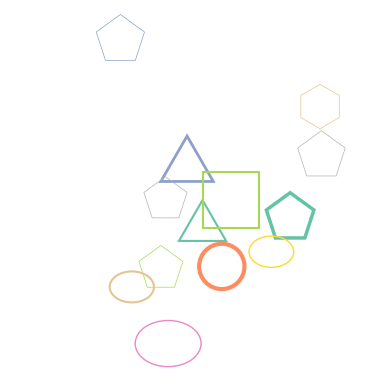[{"shape": "pentagon", "thickness": 2.5, "radius": 0.32, "center": [0.754, 0.434]}, {"shape": "triangle", "thickness": 1.5, "radius": 0.35, "center": [0.526, 0.41]}, {"shape": "circle", "thickness": 3, "radius": 0.29, "center": [0.576, 0.308]}, {"shape": "triangle", "thickness": 2, "radius": 0.39, "center": [0.486, 0.568]}, {"shape": "pentagon", "thickness": 0.5, "radius": 0.33, "center": [0.313, 0.896]}, {"shape": "oval", "thickness": 1, "radius": 0.43, "center": [0.437, 0.108]}, {"shape": "pentagon", "thickness": 0.5, "radius": 0.3, "center": [0.418, 0.303]}, {"shape": "square", "thickness": 1.5, "radius": 0.37, "center": [0.599, 0.48]}, {"shape": "oval", "thickness": 1, "radius": 0.29, "center": [0.705, 0.346]}, {"shape": "oval", "thickness": 1.5, "radius": 0.29, "center": [0.342, 0.255]}, {"shape": "hexagon", "thickness": 0.5, "radius": 0.29, "center": [0.831, 0.723]}, {"shape": "pentagon", "thickness": 0.5, "radius": 0.32, "center": [0.835, 0.596]}, {"shape": "pentagon", "thickness": 0.5, "radius": 0.29, "center": [0.43, 0.482]}]